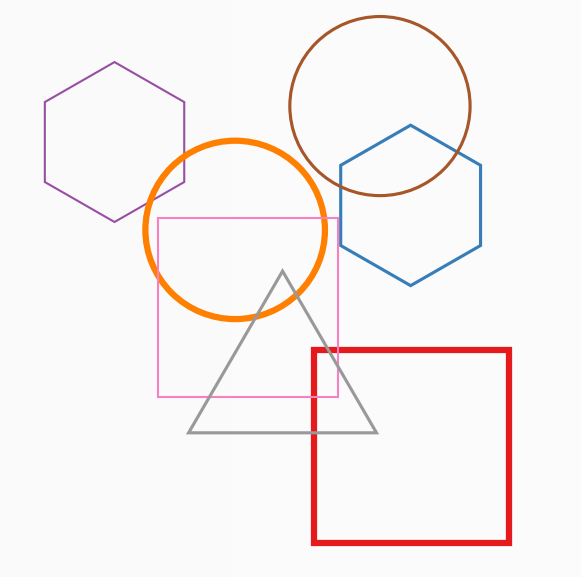[{"shape": "square", "thickness": 3, "radius": 0.84, "center": [0.708, 0.225]}, {"shape": "hexagon", "thickness": 1.5, "radius": 0.69, "center": [0.706, 0.643]}, {"shape": "hexagon", "thickness": 1, "radius": 0.69, "center": [0.197, 0.753]}, {"shape": "circle", "thickness": 3, "radius": 0.77, "center": [0.405, 0.601]}, {"shape": "circle", "thickness": 1.5, "radius": 0.78, "center": [0.654, 0.815]}, {"shape": "square", "thickness": 1, "radius": 0.78, "center": [0.426, 0.467]}, {"shape": "triangle", "thickness": 1.5, "radius": 0.93, "center": [0.486, 0.343]}]